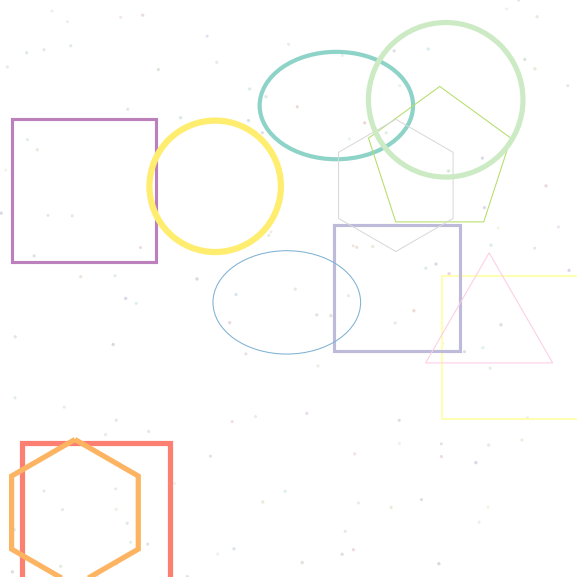[{"shape": "oval", "thickness": 2, "radius": 0.66, "center": [0.582, 0.816]}, {"shape": "square", "thickness": 1, "radius": 0.62, "center": [0.89, 0.398]}, {"shape": "square", "thickness": 1.5, "radius": 0.55, "center": [0.687, 0.5]}, {"shape": "square", "thickness": 2.5, "radius": 0.64, "center": [0.167, 0.104]}, {"shape": "oval", "thickness": 0.5, "radius": 0.64, "center": [0.497, 0.476]}, {"shape": "hexagon", "thickness": 2.5, "radius": 0.63, "center": [0.13, 0.112]}, {"shape": "pentagon", "thickness": 0.5, "radius": 0.65, "center": [0.761, 0.72]}, {"shape": "triangle", "thickness": 0.5, "radius": 0.64, "center": [0.847, 0.434]}, {"shape": "hexagon", "thickness": 0.5, "radius": 0.57, "center": [0.685, 0.678]}, {"shape": "square", "thickness": 1.5, "radius": 0.62, "center": [0.145, 0.669]}, {"shape": "circle", "thickness": 2.5, "radius": 0.67, "center": [0.772, 0.826]}, {"shape": "circle", "thickness": 3, "radius": 0.57, "center": [0.373, 0.677]}]